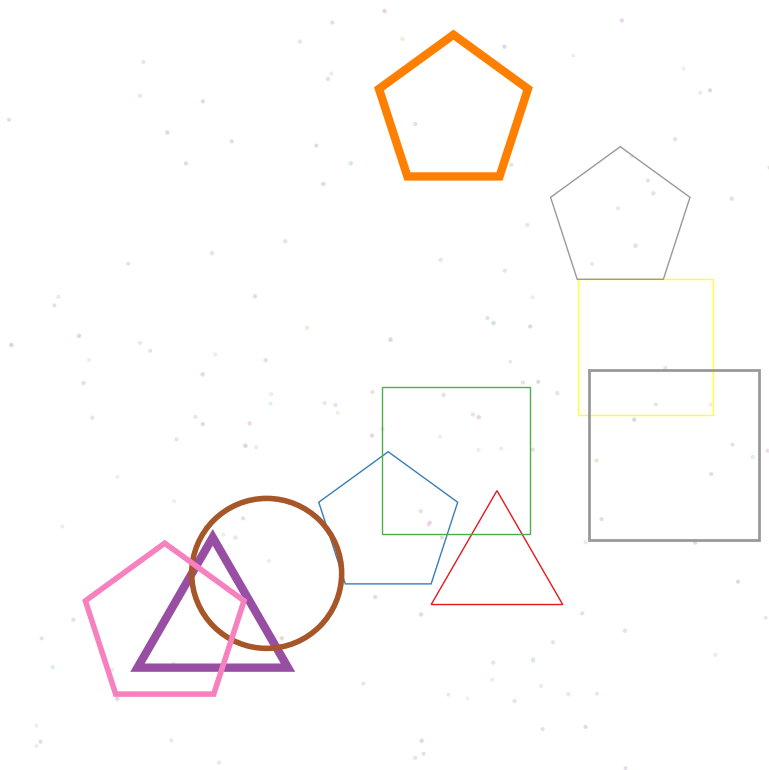[{"shape": "triangle", "thickness": 0.5, "radius": 0.49, "center": [0.645, 0.264]}, {"shape": "pentagon", "thickness": 0.5, "radius": 0.47, "center": [0.504, 0.318]}, {"shape": "square", "thickness": 0.5, "radius": 0.48, "center": [0.592, 0.402]}, {"shape": "triangle", "thickness": 3, "radius": 0.56, "center": [0.276, 0.189]}, {"shape": "pentagon", "thickness": 3, "radius": 0.51, "center": [0.589, 0.853]}, {"shape": "square", "thickness": 0.5, "radius": 0.44, "center": [0.839, 0.55]}, {"shape": "circle", "thickness": 2, "radius": 0.49, "center": [0.346, 0.255]}, {"shape": "pentagon", "thickness": 2, "radius": 0.54, "center": [0.214, 0.186]}, {"shape": "square", "thickness": 1, "radius": 0.55, "center": [0.875, 0.409]}, {"shape": "pentagon", "thickness": 0.5, "radius": 0.48, "center": [0.806, 0.714]}]